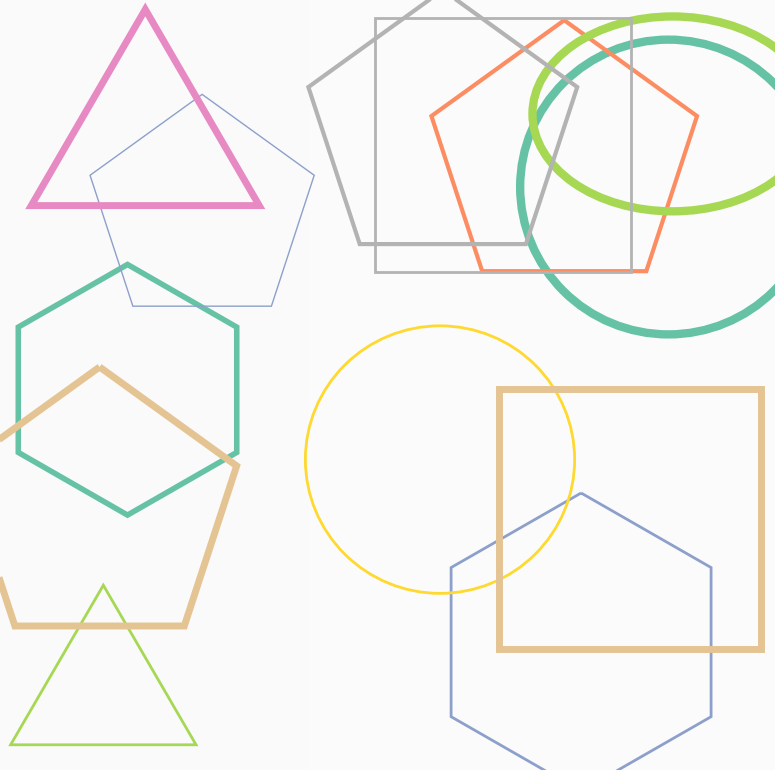[{"shape": "hexagon", "thickness": 2, "radius": 0.81, "center": [0.165, 0.494]}, {"shape": "circle", "thickness": 3, "radius": 0.96, "center": [0.863, 0.757]}, {"shape": "pentagon", "thickness": 1.5, "radius": 0.9, "center": [0.728, 0.794]}, {"shape": "hexagon", "thickness": 1, "radius": 0.97, "center": [0.75, 0.166]}, {"shape": "pentagon", "thickness": 0.5, "radius": 0.76, "center": [0.261, 0.725]}, {"shape": "triangle", "thickness": 2.5, "radius": 0.85, "center": [0.187, 0.818]}, {"shape": "triangle", "thickness": 1, "radius": 0.69, "center": [0.133, 0.102]}, {"shape": "oval", "thickness": 3, "radius": 0.9, "center": [0.868, 0.852]}, {"shape": "circle", "thickness": 1, "radius": 0.87, "center": [0.568, 0.403]}, {"shape": "square", "thickness": 2.5, "radius": 0.84, "center": [0.813, 0.326]}, {"shape": "pentagon", "thickness": 2.5, "radius": 0.93, "center": [0.129, 0.337]}, {"shape": "pentagon", "thickness": 1.5, "radius": 0.91, "center": [0.571, 0.831]}, {"shape": "square", "thickness": 1, "radius": 0.83, "center": [0.649, 0.812]}]